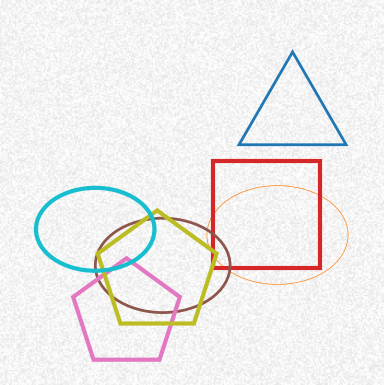[{"shape": "triangle", "thickness": 2, "radius": 0.8, "center": [0.76, 0.704]}, {"shape": "oval", "thickness": 0.5, "radius": 0.92, "center": [0.721, 0.39]}, {"shape": "square", "thickness": 3, "radius": 0.69, "center": [0.691, 0.443]}, {"shape": "oval", "thickness": 2, "radius": 0.88, "center": [0.423, 0.311]}, {"shape": "pentagon", "thickness": 3, "radius": 0.73, "center": [0.329, 0.184]}, {"shape": "pentagon", "thickness": 3, "radius": 0.81, "center": [0.408, 0.291]}, {"shape": "oval", "thickness": 3, "radius": 0.77, "center": [0.247, 0.404]}]